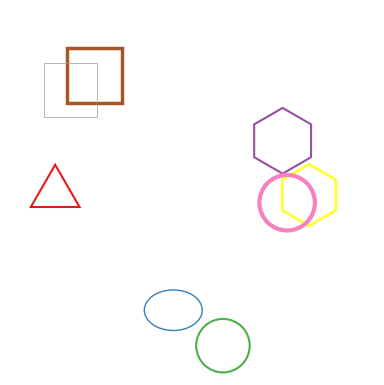[{"shape": "triangle", "thickness": 1.5, "radius": 0.37, "center": [0.143, 0.499]}, {"shape": "oval", "thickness": 1, "radius": 0.38, "center": [0.45, 0.194]}, {"shape": "circle", "thickness": 1.5, "radius": 0.35, "center": [0.579, 0.102]}, {"shape": "hexagon", "thickness": 1.5, "radius": 0.43, "center": [0.734, 0.634]}, {"shape": "hexagon", "thickness": 2, "radius": 0.4, "center": [0.803, 0.493]}, {"shape": "square", "thickness": 2.5, "radius": 0.35, "center": [0.245, 0.804]}, {"shape": "circle", "thickness": 3, "radius": 0.36, "center": [0.746, 0.473]}, {"shape": "square", "thickness": 0.5, "radius": 0.35, "center": [0.183, 0.765]}]